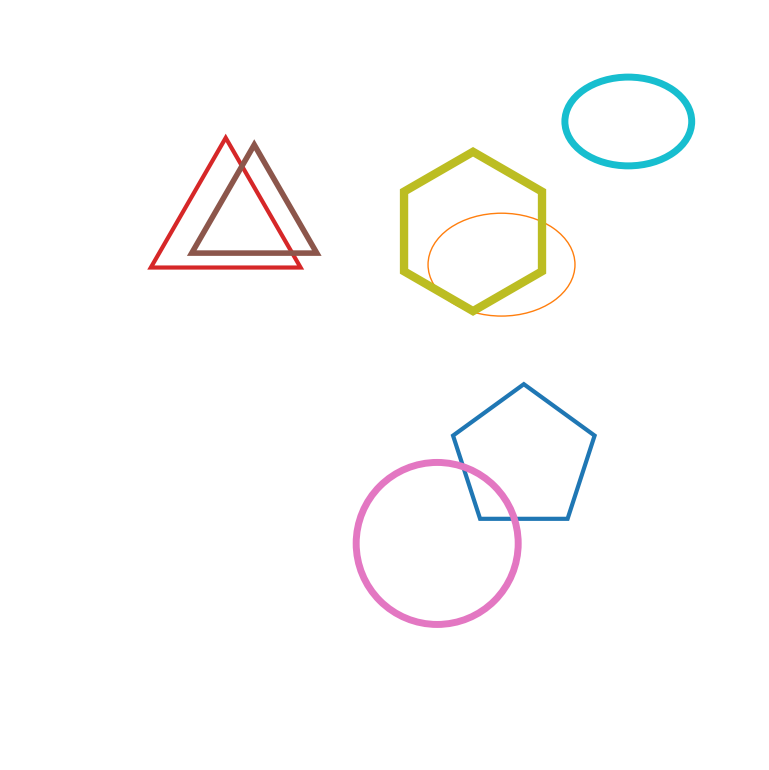[{"shape": "pentagon", "thickness": 1.5, "radius": 0.48, "center": [0.68, 0.404]}, {"shape": "oval", "thickness": 0.5, "radius": 0.48, "center": [0.651, 0.656]}, {"shape": "triangle", "thickness": 1.5, "radius": 0.56, "center": [0.293, 0.709]}, {"shape": "triangle", "thickness": 2, "radius": 0.47, "center": [0.33, 0.718]}, {"shape": "circle", "thickness": 2.5, "radius": 0.53, "center": [0.568, 0.294]}, {"shape": "hexagon", "thickness": 3, "radius": 0.52, "center": [0.614, 0.699]}, {"shape": "oval", "thickness": 2.5, "radius": 0.41, "center": [0.816, 0.842]}]